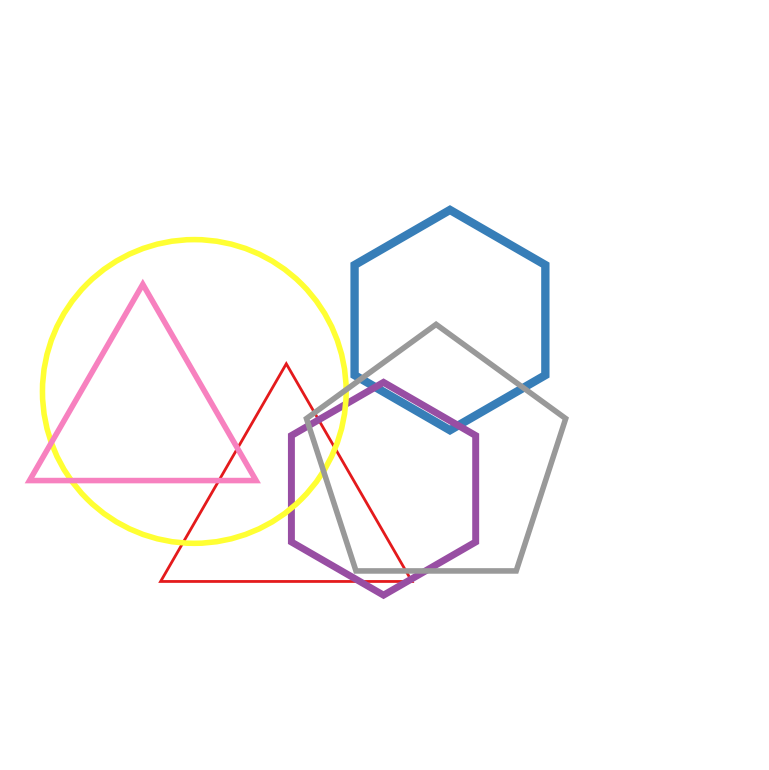[{"shape": "triangle", "thickness": 1, "radius": 0.94, "center": [0.372, 0.339]}, {"shape": "hexagon", "thickness": 3, "radius": 0.72, "center": [0.584, 0.584]}, {"shape": "hexagon", "thickness": 2.5, "radius": 0.69, "center": [0.498, 0.365]}, {"shape": "circle", "thickness": 2, "radius": 0.99, "center": [0.252, 0.492]}, {"shape": "triangle", "thickness": 2, "radius": 0.85, "center": [0.185, 0.461]}, {"shape": "pentagon", "thickness": 2, "radius": 0.89, "center": [0.566, 0.402]}]